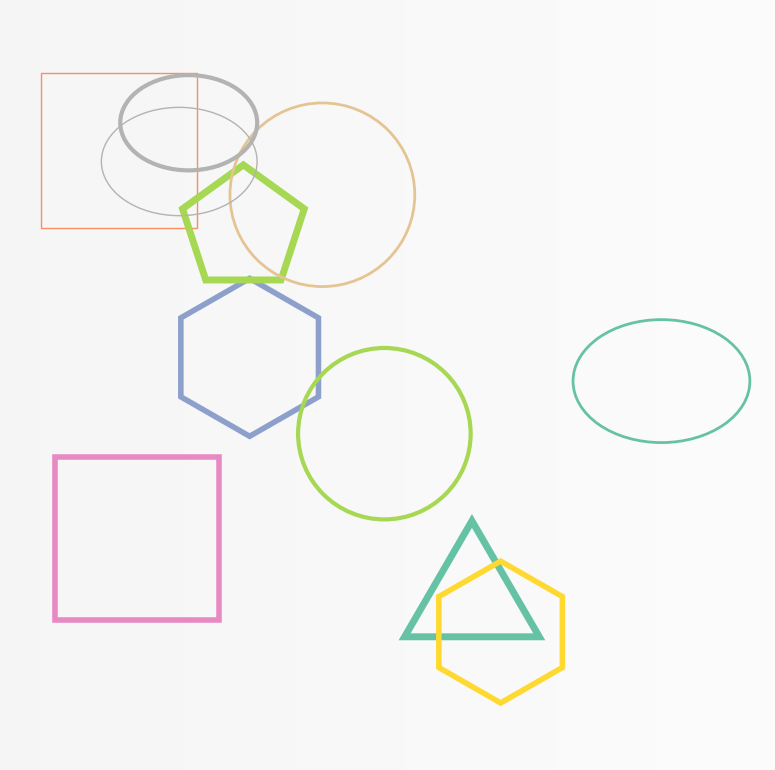[{"shape": "triangle", "thickness": 2.5, "radius": 0.5, "center": [0.609, 0.223]}, {"shape": "oval", "thickness": 1, "radius": 0.57, "center": [0.853, 0.505]}, {"shape": "square", "thickness": 0.5, "radius": 0.5, "center": [0.153, 0.805]}, {"shape": "hexagon", "thickness": 2, "radius": 0.51, "center": [0.322, 0.536]}, {"shape": "square", "thickness": 2, "radius": 0.53, "center": [0.177, 0.301]}, {"shape": "circle", "thickness": 1.5, "radius": 0.56, "center": [0.496, 0.437]}, {"shape": "pentagon", "thickness": 2.5, "radius": 0.41, "center": [0.314, 0.703]}, {"shape": "hexagon", "thickness": 2, "radius": 0.46, "center": [0.646, 0.179]}, {"shape": "circle", "thickness": 1, "radius": 0.6, "center": [0.416, 0.747]}, {"shape": "oval", "thickness": 0.5, "radius": 0.5, "center": [0.231, 0.79]}, {"shape": "oval", "thickness": 1.5, "radius": 0.44, "center": [0.243, 0.841]}]